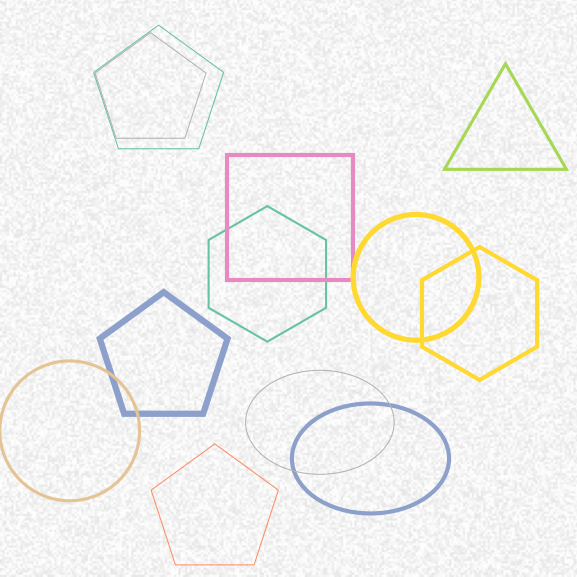[{"shape": "pentagon", "thickness": 0.5, "radius": 0.59, "center": [0.275, 0.837]}, {"shape": "hexagon", "thickness": 1, "radius": 0.59, "center": [0.463, 0.525]}, {"shape": "pentagon", "thickness": 0.5, "radius": 0.58, "center": [0.372, 0.115]}, {"shape": "pentagon", "thickness": 3, "radius": 0.58, "center": [0.283, 0.377]}, {"shape": "oval", "thickness": 2, "radius": 0.68, "center": [0.642, 0.205]}, {"shape": "square", "thickness": 2, "radius": 0.54, "center": [0.502, 0.622]}, {"shape": "triangle", "thickness": 1.5, "radius": 0.61, "center": [0.875, 0.767]}, {"shape": "hexagon", "thickness": 2, "radius": 0.58, "center": [0.83, 0.456]}, {"shape": "circle", "thickness": 2.5, "radius": 0.54, "center": [0.72, 0.519]}, {"shape": "circle", "thickness": 1.5, "radius": 0.61, "center": [0.121, 0.253]}, {"shape": "pentagon", "thickness": 0.5, "radius": 0.51, "center": [0.261, 0.842]}, {"shape": "oval", "thickness": 0.5, "radius": 0.64, "center": [0.554, 0.268]}]